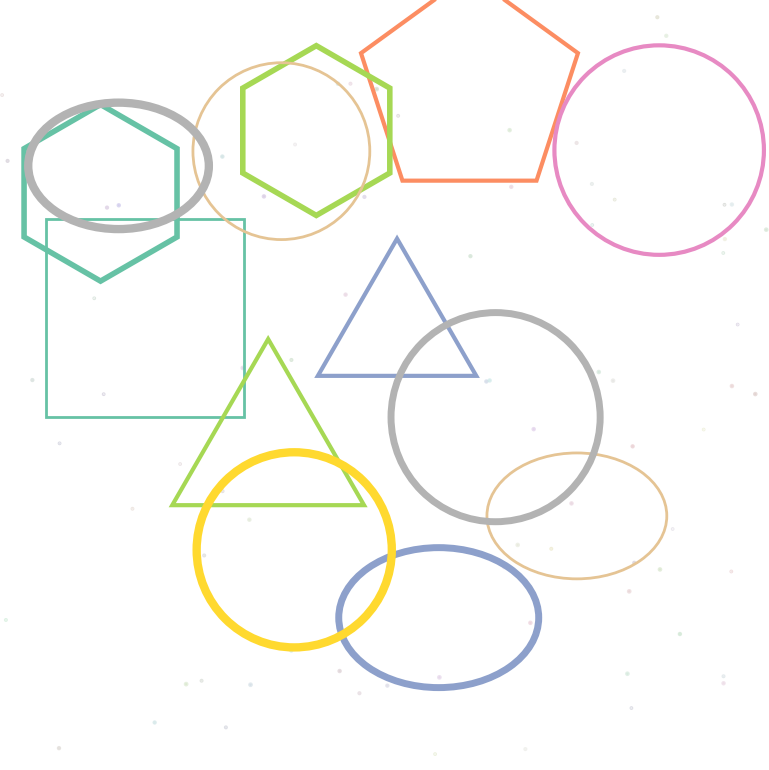[{"shape": "square", "thickness": 1, "radius": 0.64, "center": [0.188, 0.587]}, {"shape": "hexagon", "thickness": 2, "radius": 0.57, "center": [0.131, 0.75]}, {"shape": "pentagon", "thickness": 1.5, "radius": 0.74, "center": [0.61, 0.885]}, {"shape": "oval", "thickness": 2.5, "radius": 0.65, "center": [0.57, 0.198]}, {"shape": "triangle", "thickness": 1.5, "radius": 0.59, "center": [0.516, 0.571]}, {"shape": "circle", "thickness": 1.5, "radius": 0.68, "center": [0.856, 0.805]}, {"shape": "hexagon", "thickness": 2, "radius": 0.55, "center": [0.411, 0.83]}, {"shape": "triangle", "thickness": 1.5, "radius": 0.72, "center": [0.348, 0.416]}, {"shape": "circle", "thickness": 3, "radius": 0.63, "center": [0.382, 0.286]}, {"shape": "oval", "thickness": 1, "radius": 0.58, "center": [0.749, 0.33]}, {"shape": "circle", "thickness": 1, "radius": 0.57, "center": [0.365, 0.804]}, {"shape": "circle", "thickness": 2.5, "radius": 0.68, "center": [0.644, 0.458]}, {"shape": "oval", "thickness": 3, "radius": 0.59, "center": [0.154, 0.785]}]